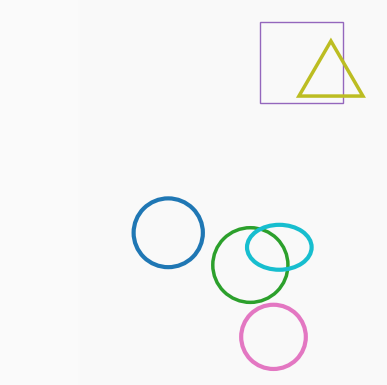[{"shape": "circle", "thickness": 3, "radius": 0.45, "center": [0.434, 0.395]}, {"shape": "circle", "thickness": 2.5, "radius": 0.48, "center": [0.646, 0.312]}, {"shape": "square", "thickness": 1, "radius": 0.53, "center": [0.778, 0.838]}, {"shape": "circle", "thickness": 3, "radius": 0.42, "center": [0.706, 0.125]}, {"shape": "triangle", "thickness": 2.5, "radius": 0.48, "center": [0.854, 0.798]}, {"shape": "oval", "thickness": 3, "radius": 0.42, "center": [0.721, 0.358]}]